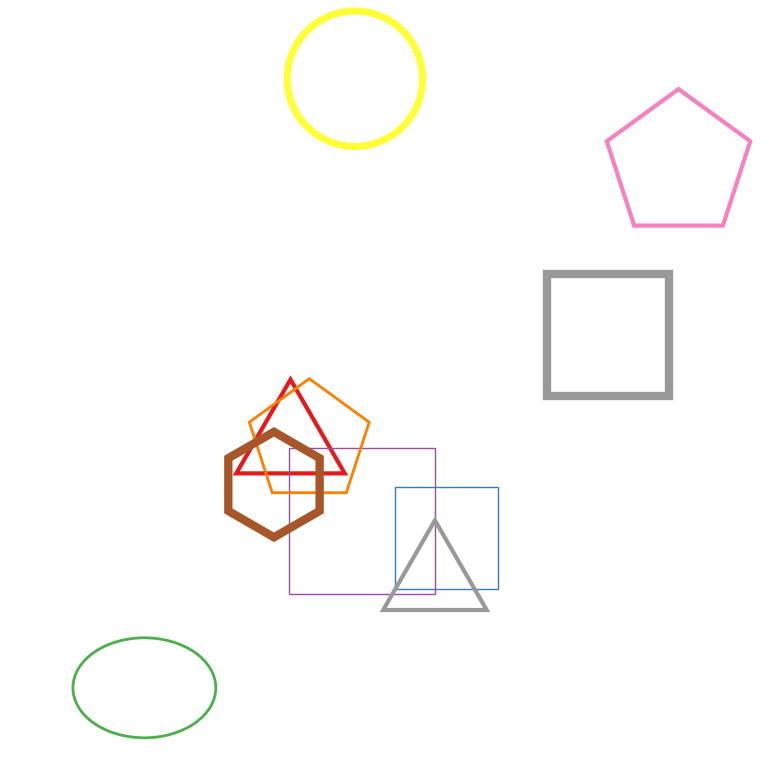[{"shape": "triangle", "thickness": 1.5, "radius": 0.41, "center": [0.377, 0.426]}, {"shape": "square", "thickness": 0.5, "radius": 0.33, "center": [0.58, 0.301]}, {"shape": "oval", "thickness": 1, "radius": 0.46, "center": [0.187, 0.107]}, {"shape": "square", "thickness": 0.5, "radius": 0.47, "center": [0.47, 0.324]}, {"shape": "pentagon", "thickness": 1, "radius": 0.41, "center": [0.402, 0.426]}, {"shape": "circle", "thickness": 2.5, "radius": 0.44, "center": [0.461, 0.898]}, {"shape": "hexagon", "thickness": 3, "radius": 0.34, "center": [0.356, 0.371]}, {"shape": "pentagon", "thickness": 1.5, "radius": 0.49, "center": [0.881, 0.786]}, {"shape": "square", "thickness": 3, "radius": 0.4, "center": [0.79, 0.565]}, {"shape": "triangle", "thickness": 1.5, "radius": 0.39, "center": [0.565, 0.247]}]